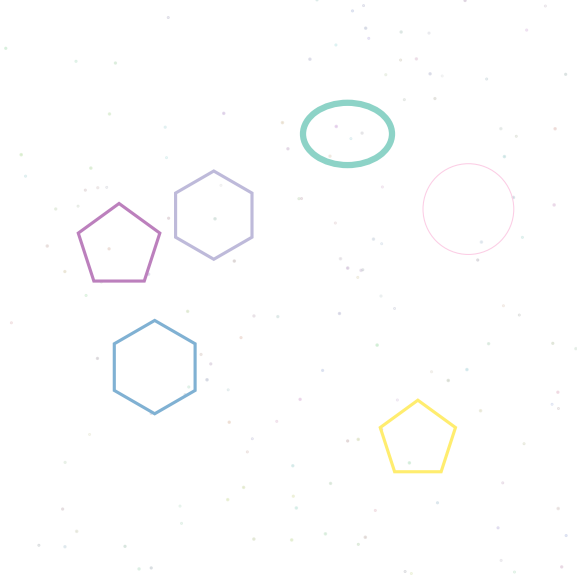[{"shape": "oval", "thickness": 3, "radius": 0.39, "center": [0.602, 0.767]}, {"shape": "hexagon", "thickness": 1.5, "radius": 0.38, "center": [0.37, 0.627]}, {"shape": "hexagon", "thickness": 1.5, "radius": 0.4, "center": [0.268, 0.363]}, {"shape": "circle", "thickness": 0.5, "radius": 0.39, "center": [0.811, 0.637]}, {"shape": "pentagon", "thickness": 1.5, "radius": 0.37, "center": [0.206, 0.573]}, {"shape": "pentagon", "thickness": 1.5, "radius": 0.34, "center": [0.724, 0.238]}]